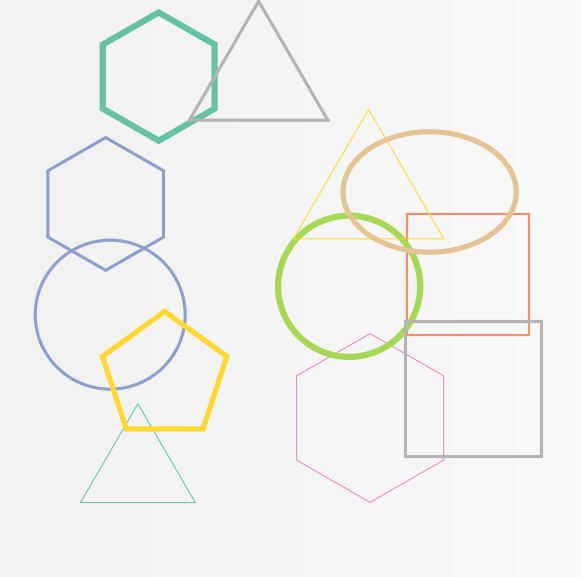[{"shape": "hexagon", "thickness": 3, "radius": 0.56, "center": [0.273, 0.867]}, {"shape": "triangle", "thickness": 0.5, "radius": 0.57, "center": [0.237, 0.186]}, {"shape": "square", "thickness": 1, "radius": 0.52, "center": [0.805, 0.523]}, {"shape": "hexagon", "thickness": 1.5, "radius": 0.57, "center": [0.182, 0.646]}, {"shape": "circle", "thickness": 1.5, "radius": 0.65, "center": [0.19, 0.454]}, {"shape": "hexagon", "thickness": 0.5, "radius": 0.73, "center": [0.637, 0.275]}, {"shape": "circle", "thickness": 3, "radius": 0.61, "center": [0.601, 0.503]}, {"shape": "triangle", "thickness": 0.5, "radius": 0.75, "center": [0.634, 0.66]}, {"shape": "pentagon", "thickness": 2.5, "radius": 0.56, "center": [0.283, 0.347]}, {"shape": "oval", "thickness": 2.5, "radius": 0.75, "center": [0.739, 0.667]}, {"shape": "triangle", "thickness": 1.5, "radius": 0.69, "center": [0.445, 0.86]}, {"shape": "square", "thickness": 1.5, "radius": 0.58, "center": [0.814, 0.327]}]